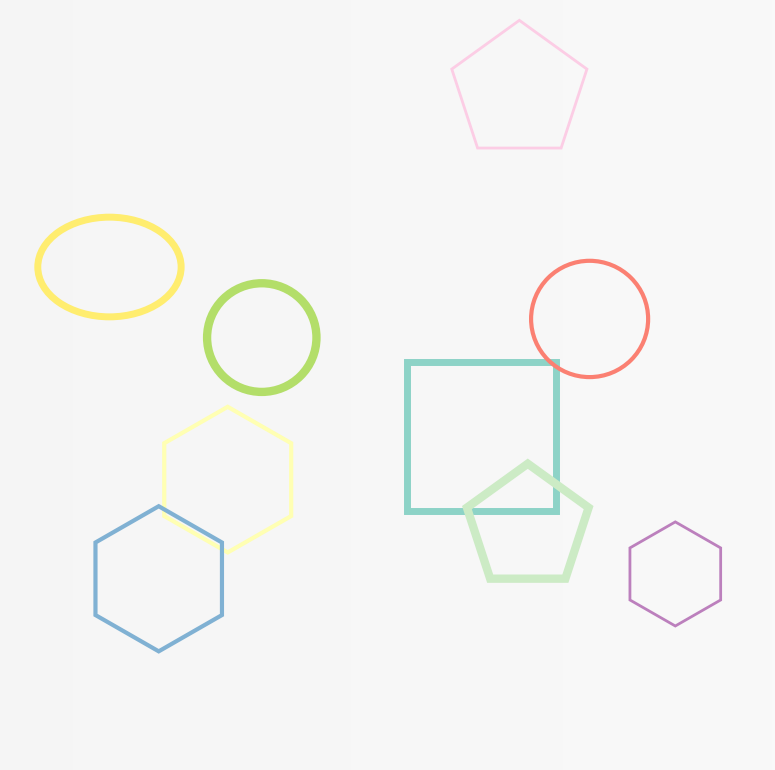[{"shape": "square", "thickness": 2.5, "radius": 0.48, "center": [0.621, 0.433]}, {"shape": "hexagon", "thickness": 1.5, "radius": 0.47, "center": [0.294, 0.377]}, {"shape": "circle", "thickness": 1.5, "radius": 0.38, "center": [0.761, 0.586]}, {"shape": "hexagon", "thickness": 1.5, "radius": 0.47, "center": [0.205, 0.248]}, {"shape": "circle", "thickness": 3, "radius": 0.35, "center": [0.338, 0.562]}, {"shape": "pentagon", "thickness": 1, "radius": 0.46, "center": [0.67, 0.882]}, {"shape": "hexagon", "thickness": 1, "radius": 0.34, "center": [0.871, 0.255]}, {"shape": "pentagon", "thickness": 3, "radius": 0.41, "center": [0.681, 0.315]}, {"shape": "oval", "thickness": 2.5, "radius": 0.46, "center": [0.141, 0.653]}]